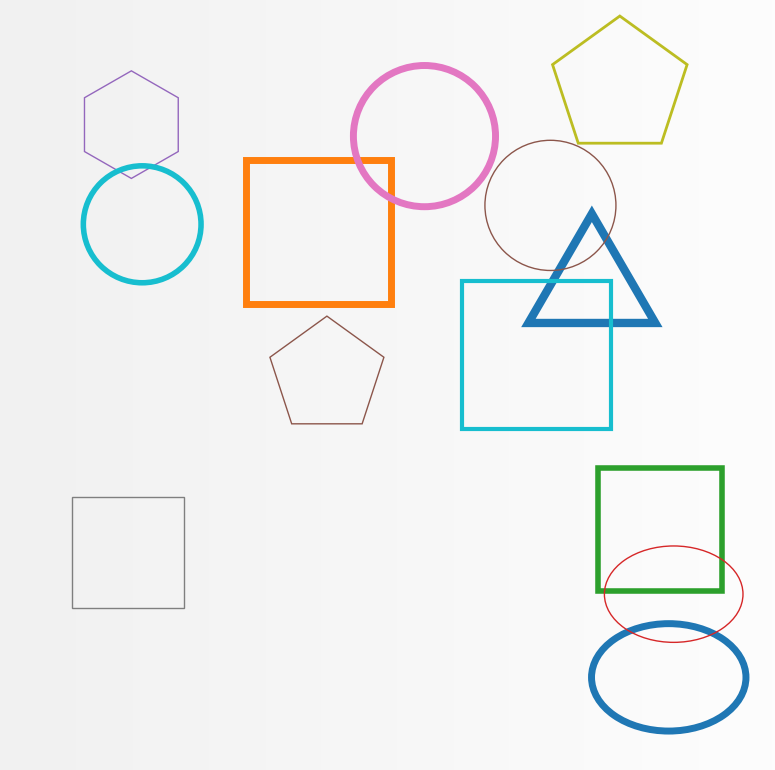[{"shape": "oval", "thickness": 2.5, "radius": 0.5, "center": [0.863, 0.12]}, {"shape": "triangle", "thickness": 3, "radius": 0.47, "center": [0.764, 0.628]}, {"shape": "square", "thickness": 2.5, "radius": 0.47, "center": [0.411, 0.698]}, {"shape": "square", "thickness": 2, "radius": 0.4, "center": [0.852, 0.313]}, {"shape": "oval", "thickness": 0.5, "radius": 0.45, "center": [0.869, 0.228]}, {"shape": "hexagon", "thickness": 0.5, "radius": 0.35, "center": [0.17, 0.838]}, {"shape": "pentagon", "thickness": 0.5, "radius": 0.39, "center": [0.422, 0.512]}, {"shape": "circle", "thickness": 0.5, "radius": 0.42, "center": [0.71, 0.733]}, {"shape": "circle", "thickness": 2.5, "radius": 0.46, "center": [0.548, 0.823]}, {"shape": "square", "thickness": 0.5, "radius": 0.36, "center": [0.165, 0.282]}, {"shape": "pentagon", "thickness": 1, "radius": 0.46, "center": [0.8, 0.888]}, {"shape": "circle", "thickness": 2, "radius": 0.38, "center": [0.183, 0.709]}, {"shape": "square", "thickness": 1.5, "radius": 0.48, "center": [0.692, 0.539]}]